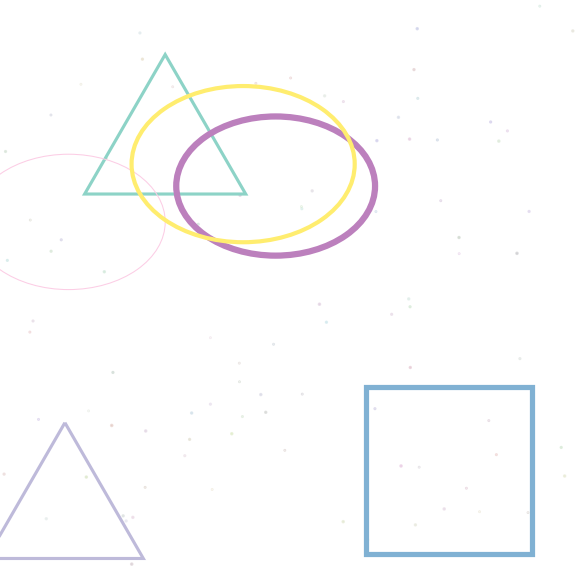[{"shape": "triangle", "thickness": 1.5, "radius": 0.81, "center": [0.286, 0.744]}, {"shape": "triangle", "thickness": 1.5, "radius": 0.78, "center": [0.112, 0.11]}, {"shape": "square", "thickness": 2.5, "radius": 0.72, "center": [0.778, 0.184]}, {"shape": "oval", "thickness": 0.5, "radius": 0.84, "center": [0.119, 0.615]}, {"shape": "oval", "thickness": 3, "radius": 0.86, "center": [0.477, 0.677]}, {"shape": "oval", "thickness": 2, "radius": 0.97, "center": [0.421, 0.715]}]